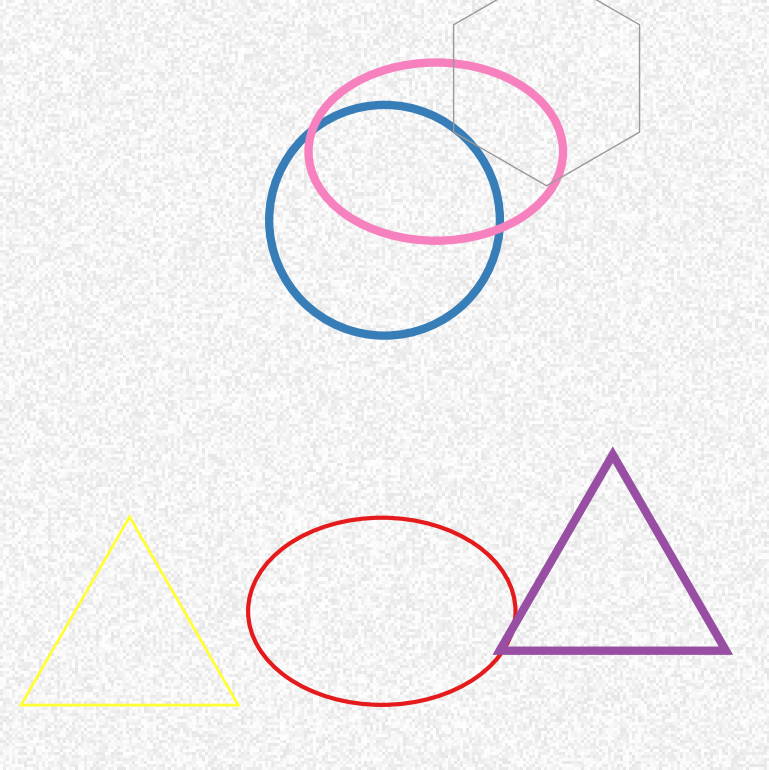[{"shape": "oval", "thickness": 1.5, "radius": 0.87, "center": [0.496, 0.206]}, {"shape": "circle", "thickness": 3, "radius": 0.75, "center": [0.499, 0.714]}, {"shape": "triangle", "thickness": 3, "radius": 0.85, "center": [0.796, 0.24]}, {"shape": "triangle", "thickness": 1, "radius": 0.81, "center": [0.168, 0.166]}, {"shape": "oval", "thickness": 3, "radius": 0.83, "center": [0.566, 0.803]}, {"shape": "hexagon", "thickness": 0.5, "radius": 0.7, "center": [0.71, 0.898]}]